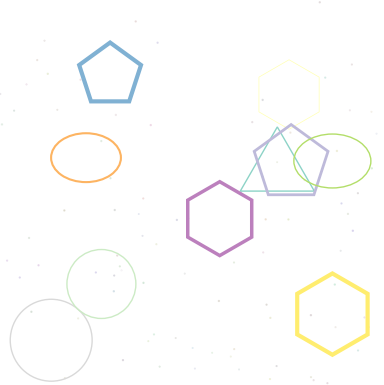[{"shape": "triangle", "thickness": 1, "radius": 0.56, "center": [0.72, 0.559]}, {"shape": "hexagon", "thickness": 0.5, "radius": 0.45, "center": [0.751, 0.755]}, {"shape": "pentagon", "thickness": 2, "radius": 0.5, "center": [0.756, 0.576]}, {"shape": "pentagon", "thickness": 3, "radius": 0.42, "center": [0.286, 0.805]}, {"shape": "oval", "thickness": 1.5, "radius": 0.45, "center": [0.223, 0.59]}, {"shape": "oval", "thickness": 1, "radius": 0.5, "center": [0.863, 0.582]}, {"shape": "circle", "thickness": 1, "radius": 0.53, "center": [0.133, 0.116]}, {"shape": "hexagon", "thickness": 2.5, "radius": 0.48, "center": [0.571, 0.432]}, {"shape": "circle", "thickness": 1, "radius": 0.45, "center": [0.263, 0.262]}, {"shape": "hexagon", "thickness": 3, "radius": 0.53, "center": [0.863, 0.184]}]